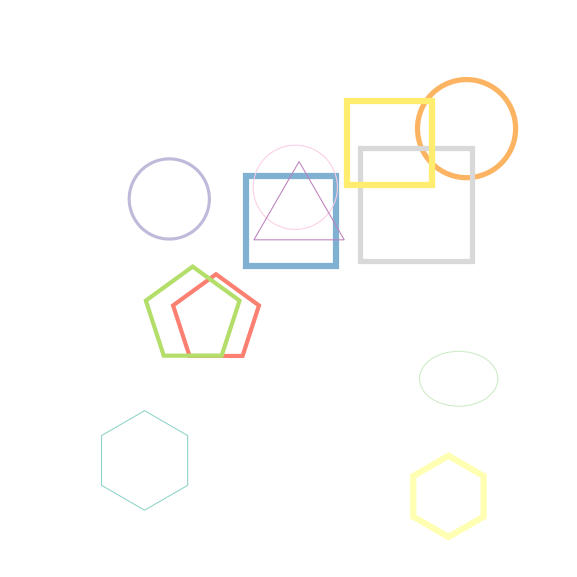[{"shape": "hexagon", "thickness": 0.5, "radius": 0.43, "center": [0.25, 0.202]}, {"shape": "hexagon", "thickness": 3, "radius": 0.35, "center": [0.777, 0.14]}, {"shape": "circle", "thickness": 1.5, "radius": 0.35, "center": [0.293, 0.655]}, {"shape": "pentagon", "thickness": 2, "radius": 0.39, "center": [0.374, 0.446]}, {"shape": "square", "thickness": 3, "radius": 0.39, "center": [0.504, 0.616]}, {"shape": "circle", "thickness": 2.5, "radius": 0.42, "center": [0.808, 0.776]}, {"shape": "pentagon", "thickness": 2, "radius": 0.43, "center": [0.334, 0.452]}, {"shape": "circle", "thickness": 0.5, "radius": 0.36, "center": [0.511, 0.675]}, {"shape": "square", "thickness": 2.5, "radius": 0.49, "center": [0.72, 0.645]}, {"shape": "triangle", "thickness": 0.5, "radius": 0.45, "center": [0.518, 0.629]}, {"shape": "oval", "thickness": 0.5, "radius": 0.34, "center": [0.794, 0.343]}, {"shape": "square", "thickness": 3, "radius": 0.37, "center": [0.675, 0.752]}]